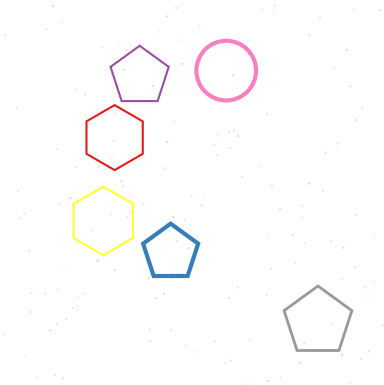[{"shape": "hexagon", "thickness": 1.5, "radius": 0.42, "center": [0.298, 0.643]}, {"shape": "pentagon", "thickness": 3, "radius": 0.38, "center": [0.443, 0.344]}, {"shape": "pentagon", "thickness": 1.5, "radius": 0.4, "center": [0.363, 0.802]}, {"shape": "hexagon", "thickness": 1.5, "radius": 0.44, "center": [0.268, 0.426]}, {"shape": "circle", "thickness": 3, "radius": 0.39, "center": [0.588, 0.817]}, {"shape": "pentagon", "thickness": 2, "radius": 0.46, "center": [0.826, 0.165]}]